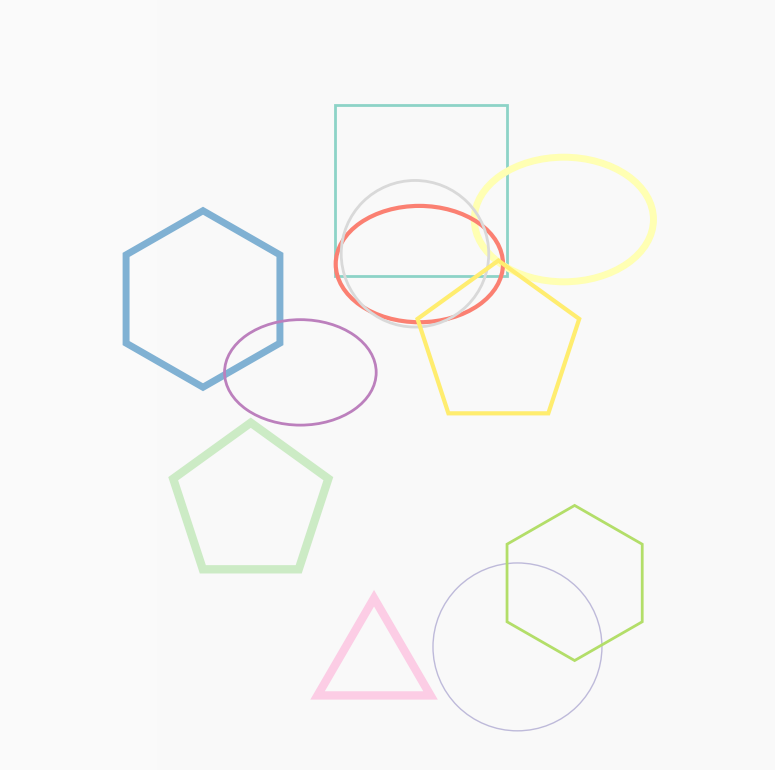[{"shape": "square", "thickness": 1, "radius": 0.55, "center": [0.543, 0.753]}, {"shape": "oval", "thickness": 2.5, "radius": 0.58, "center": [0.728, 0.715]}, {"shape": "circle", "thickness": 0.5, "radius": 0.55, "center": [0.668, 0.16]}, {"shape": "oval", "thickness": 1.5, "radius": 0.54, "center": [0.541, 0.657]}, {"shape": "hexagon", "thickness": 2.5, "radius": 0.57, "center": [0.262, 0.612]}, {"shape": "hexagon", "thickness": 1, "radius": 0.5, "center": [0.741, 0.243]}, {"shape": "triangle", "thickness": 3, "radius": 0.42, "center": [0.483, 0.139]}, {"shape": "circle", "thickness": 1, "radius": 0.48, "center": [0.535, 0.67]}, {"shape": "oval", "thickness": 1, "radius": 0.49, "center": [0.388, 0.516]}, {"shape": "pentagon", "thickness": 3, "radius": 0.53, "center": [0.324, 0.346]}, {"shape": "pentagon", "thickness": 1.5, "radius": 0.55, "center": [0.643, 0.552]}]